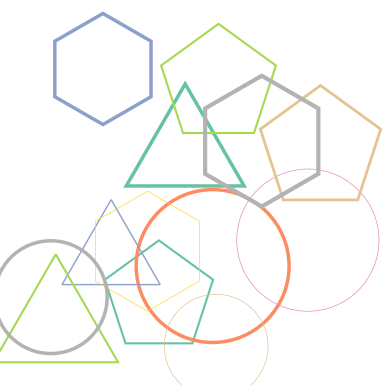[{"shape": "triangle", "thickness": 2.5, "radius": 0.88, "center": [0.481, 0.605]}, {"shape": "pentagon", "thickness": 1.5, "radius": 0.74, "center": [0.413, 0.228]}, {"shape": "circle", "thickness": 2.5, "radius": 0.99, "center": [0.552, 0.309]}, {"shape": "hexagon", "thickness": 2.5, "radius": 0.72, "center": [0.267, 0.821]}, {"shape": "triangle", "thickness": 1, "radius": 0.74, "center": [0.289, 0.334]}, {"shape": "circle", "thickness": 0.5, "radius": 0.92, "center": [0.8, 0.376]}, {"shape": "triangle", "thickness": 1.5, "radius": 0.93, "center": [0.145, 0.153]}, {"shape": "pentagon", "thickness": 1.5, "radius": 0.78, "center": [0.568, 0.781]}, {"shape": "hexagon", "thickness": 0.5, "radius": 0.78, "center": [0.383, 0.348]}, {"shape": "pentagon", "thickness": 2, "radius": 0.82, "center": [0.833, 0.614]}, {"shape": "circle", "thickness": 0.5, "radius": 0.67, "center": [0.561, 0.101]}, {"shape": "circle", "thickness": 2.5, "radius": 0.73, "center": [0.132, 0.228]}, {"shape": "hexagon", "thickness": 3, "radius": 0.85, "center": [0.68, 0.633]}]